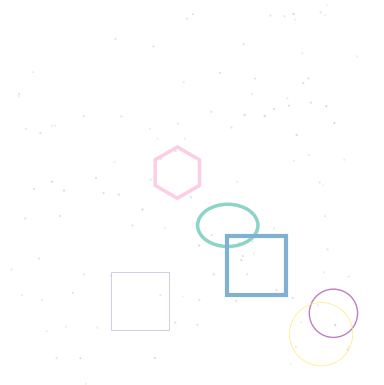[{"shape": "oval", "thickness": 2.5, "radius": 0.39, "center": [0.592, 0.415]}, {"shape": "square", "thickness": 0.5, "radius": 0.38, "center": [0.364, 0.218]}, {"shape": "square", "thickness": 3, "radius": 0.38, "center": [0.666, 0.31]}, {"shape": "hexagon", "thickness": 2.5, "radius": 0.33, "center": [0.461, 0.552]}, {"shape": "circle", "thickness": 1, "radius": 0.31, "center": [0.866, 0.186]}, {"shape": "circle", "thickness": 0.5, "radius": 0.41, "center": [0.834, 0.132]}]